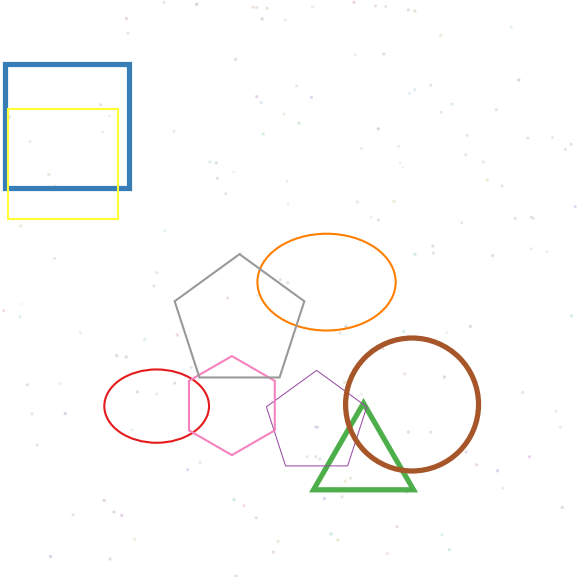[{"shape": "oval", "thickness": 1, "radius": 0.45, "center": [0.271, 0.296]}, {"shape": "square", "thickness": 2.5, "radius": 0.54, "center": [0.115, 0.781]}, {"shape": "triangle", "thickness": 2.5, "radius": 0.5, "center": [0.629, 0.201]}, {"shape": "pentagon", "thickness": 0.5, "radius": 0.46, "center": [0.548, 0.266]}, {"shape": "oval", "thickness": 1, "radius": 0.6, "center": [0.565, 0.511]}, {"shape": "square", "thickness": 1, "radius": 0.48, "center": [0.109, 0.715]}, {"shape": "circle", "thickness": 2.5, "radius": 0.58, "center": [0.714, 0.299]}, {"shape": "hexagon", "thickness": 1, "radius": 0.43, "center": [0.402, 0.297]}, {"shape": "pentagon", "thickness": 1, "radius": 0.59, "center": [0.415, 0.441]}]